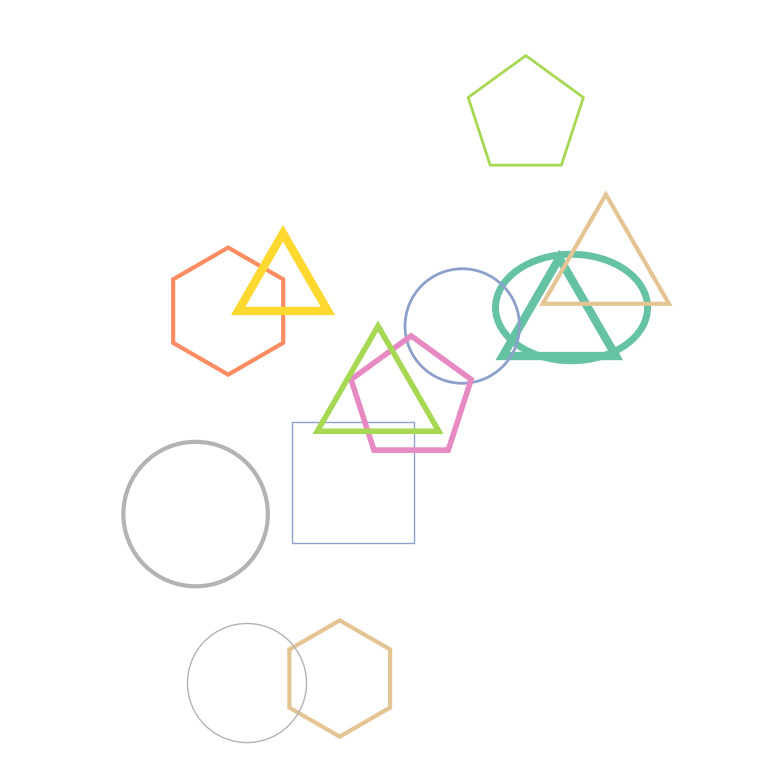[{"shape": "oval", "thickness": 2.5, "radius": 0.49, "center": [0.742, 0.601]}, {"shape": "triangle", "thickness": 3, "radius": 0.42, "center": [0.726, 0.58]}, {"shape": "hexagon", "thickness": 1.5, "radius": 0.41, "center": [0.296, 0.596]}, {"shape": "square", "thickness": 0.5, "radius": 0.39, "center": [0.459, 0.373]}, {"shape": "circle", "thickness": 1, "radius": 0.37, "center": [0.6, 0.577]}, {"shape": "pentagon", "thickness": 2, "radius": 0.41, "center": [0.534, 0.482]}, {"shape": "triangle", "thickness": 2, "radius": 0.46, "center": [0.491, 0.485]}, {"shape": "pentagon", "thickness": 1, "radius": 0.39, "center": [0.683, 0.849]}, {"shape": "triangle", "thickness": 3, "radius": 0.34, "center": [0.368, 0.63]}, {"shape": "hexagon", "thickness": 1.5, "radius": 0.38, "center": [0.441, 0.119]}, {"shape": "triangle", "thickness": 1.5, "radius": 0.47, "center": [0.787, 0.653]}, {"shape": "circle", "thickness": 0.5, "radius": 0.39, "center": [0.321, 0.113]}, {"shape": "circle", "thickness": 1.5, "radius": 0.47, "center": [0.254, 0.332]}]